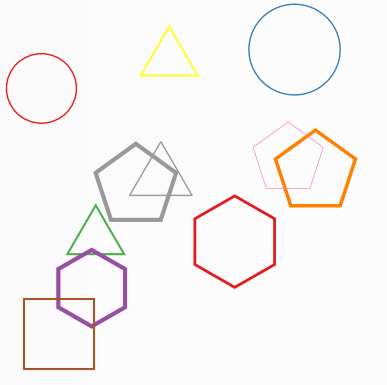[{"shape": "hexagon", "thickness": 2, "radius": 0.59, "center": [0.606, 0.372]}, {"shape": "circle", "thickness": 1, "radius": 0.45, "center": [0.107, 0.77]}, {"shape": "circle", "thickness": 1, "radius": 0.59, "center": [0.76, 0.871]}, {"shape": "triangle", "thickness": 1.5, "radius": 0.42, "center": [0.247, 0.382]}, {"shape": "hexagon", "thickness": 3, "radius": 0.5, "center": [0.237, 0.252]}, {"shape": "pentagon", "thickness": 2.5, "radius": 0.54, "center": [0.814, 0.553]}, {"shape": "triangle", "thickness": 1.5, "radius": 0.43, "center": [0.437, 0.846]}, {"shape": "square", "thickness": 1.5, "radius": 0.45, "center": [0.152, 0.133]}, {"shape": "pentagon", "thickness": 0.5, "radius": 0.48, "center": [0.744, 0.588]}, {"shape": "triangle", "thickness": 1, "radius": 0.47, "center": [0.415, 0.539]}, {"shape": "pentagon", "thickness": 3, "radius": 0.55, "center": [0.351, 0.517]}]